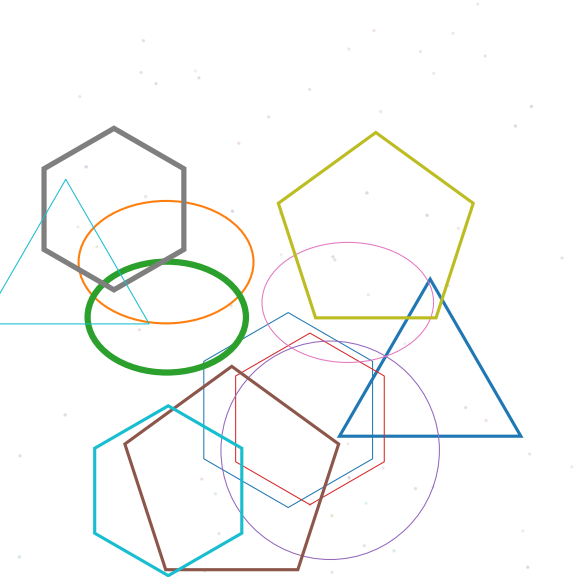[{"shape": "triangle", "thickness": 1.5, "radius": 0.91, "center": [0.745, 0.334]}, {"shape": "hexagon", "thickness": 0.5, "radius": 0.84, "center": [0.499, 0.289]}, {"shape": "oval", "thickness": 1, "radius": 0.76, "center": [0.288, 0.545]}, {"shape": "oval", "thickness": 3, "radius": 0.69, "center": [0.289, 0.45]}, {"shape": "hexagon", "thickness": 0.5, "radius": 0.74, "center": [0.537, 0.274]}, {"shape": "circle", "thickness": 0.5, "radius": 0.95, "center": [0.572, 0.219]}, {"shape": "pentagon", "thickness": 1.5, "radius": 0.97, "center": [0.401, 0.17]}, {"shape": "oval", "thickness": 0.5, "radius": 0.74, "center": [0.602, 0.475]}, {"shape": "hexagon", "thickness": 2.5, "radius": 0.7, "center": [0.197, 0.637]}, {"shape": "pentagon", "thickness": 1.5, "radius": 0.89, "center": [0.651, 0.592]}, {"shape": "hexagon", "thickness": 1.5, "radius": 0.74, "center": [0.291, 0.149]}, {"shape": "triangle", "thickness": 0.5, "radius": 0.83, "center": [0.114, 0.522]}]